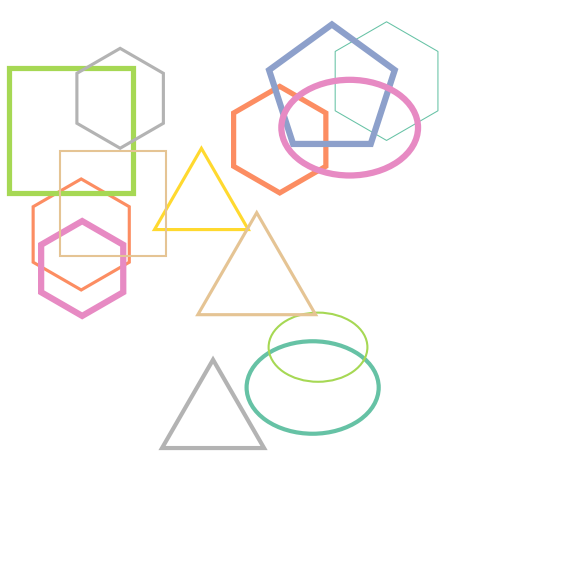[{"shape": "hexagon", "thickness": 0.5, "radius": 0.51, "center": [0.669, 0.859]}, {"shape": "oval", "thickness": 2, "radius": 0.57, "center": [0.541, 0.328]}, {"shape": "hexagon", "thickness": 1.5, "radius": 0.48, "center": [0.141, 0.593]}, {"shape": "hexagon", "thickness": 2.5, "radius": 0.46, "center": [0.484, 0.757]}, {"shape": "pentagon", "thickness": 3, "radius": 0.57, "center": [0.575, 0.842]}, {"shape": "hexagon", "thickness": 3, "radius": 0.41, "center": [0.142, 0.534]}, {"shape": "oval", "thickness": 3, "radius": 0.59, "center": [0.606, 0.778]}, {"shape": "square", "thickness": 2.5, "radius": 0.54, "center": [0.123, 0.773]}, {"shape": "oval", "thickness": 1, "radius": 0.43, "center": [0.551, 0.398]}, {"shape": "triangle", "thickness": 1.5, "radius": 0.47, "center": [0.349, 0.648]}, {"shape": "square", "thickness": 1, "radius": 0.46, "center": [0.196, 0.647]}, {"shape": "triangle", "thickness": 1.5, "radius": 0.59, "center": [0.445, 0.513]}, {"shape": "triangle", "thickness": 2, "radius": 0.51, "center": [0.369, 0.274]}, {"shape": "hexagon", "thickness": 1.5, "radius": 0.43, "center": [0.208, 0.829]}]